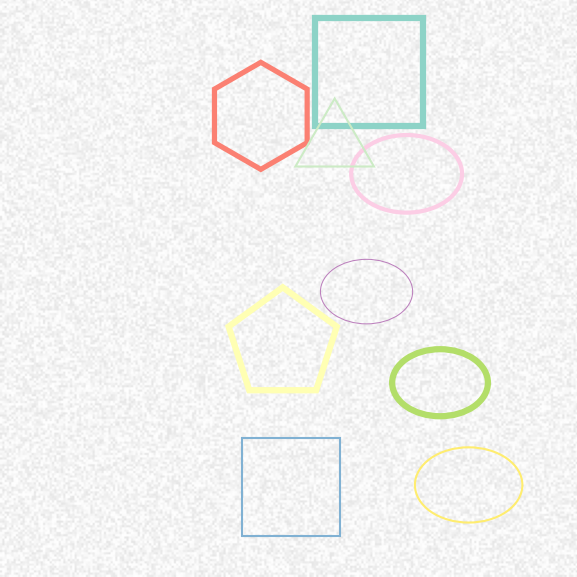[{"shape": "square", "thickness": 3, "radius": 0.47, "center": [0.639, 0.875]}, {"shape": "pentagon", "thickness": 3, "radius": 0.49, "center": [0.49, 0.403]}, {"shape": "hexagon", "thickness": 2.5, "radius": 0.46, "center": [0.452, 0.799]}, {"shape": "square", "thickness": 1, "radius": 0.42, "center": [0.504, 0.155]}, {"shape": "oval", "thickness": 3, "radius": 0.41, "center": [0.762, 0.336]}, {"shape": "oval", "thickness": 2, "radius": 0.48, "center": [0.704, 0.698]}, {"shape": "oval", "thickness": 0.5, "radius": 0.4, "center": [0.635, 0.494]}, {"shape": "triangle", "thickness": 1, "radius": 0.39, "center": [0.58, 0.75]}, {"shape": "oval", "thickness": 1, "radius": 0.47, "center": [0.812, 0.159]}]